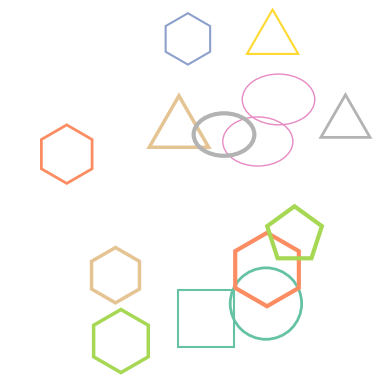[{"shape": "square", "thickness": 1.5, "radius": 0.37, "center": [0.535, 0.173]}, {"shape": "circle", "thickness": 2, "radius": 0.46, "center": [0.691, 0.212]}, {"shape": "hexagon", "thickness": 3, "radius": 0.48, "center": [0.694, 0.3]}, {"shape": "hexagon", "thickness": 2, "radius": 0.38, "center": [0.173, 0.6]}, {"shape": "hexagon", "thickness": 1.5, "radius": 0.33, "center": [0.488, 0.899]}, {"shape": "oval", "thickness": 1, "radius": 0.47, "center": [0.723, 0.742]}, {"shape": "oval", "thickness": 1, "radius": 0.46, "center": [0.67, 0.633]}, {"shape": "hexagon", "thickness": 2.5, "radius": 0.41, "center": [0.314, 0.114]}, {"shape": "pentagon", "thickness": 3, "radius": 0.37, "center": [0.765, 0.39]}, {"shape": "triangle", "thickness": 1.5, "radius": 0.38, "center": [0.708, 0.898]}, {"shape": "triangle", "thickness": 2.5, "radius": 0.45, "center": [0.465, 0.662]}, {"shape": "hexagon", "thickness": 2.5, "radius": 0.36, "center": [0.3, 0.285]}, {"shape": "triangle", "thickness": 2, "radius": 0.37, "center": [0.897, 0.68]}, {"shape": "oval", "thickness": 3, "radius": 0.39, "center": [0.582, 0.651]}]